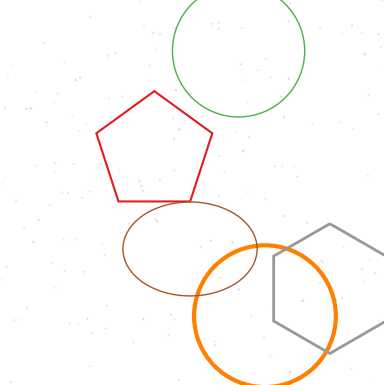[{"shape": "pentagon", "thickness": 1.5, "radius": 0.79, "center": [0.401, 0.605]}, {"shape": "circle", "thickness": 1, "radius": 0.86, "center": [0.62, 0.868]}, {"shape": "circle", "thickness": 3, "radius": 0.92, "center": [0.688, 0.179]}, {"shape": "oval", "thickness": 1, "radius": 0.87, "center": [0.494, 0.353]}, {"shape": "hexagon", "thickness": 2, "radius": 0.84, "center": [0.857, 0.25]}]